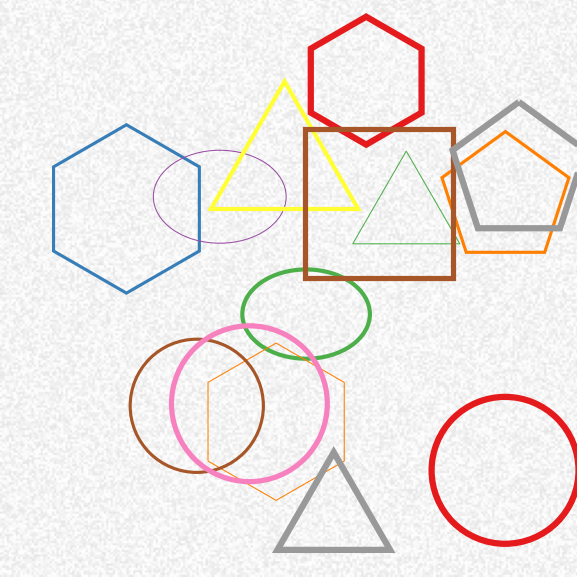[{"shape": "circle", "thickness": 3, "radius": 0.64, "center": [0.875, 0.185]}, {"shape": "hexagon", "thickness": 3, "radius": 0.55, "center": [0.634, 0.859]}, {"shape": "hexagon", "thickness": 1.5, "radius": 0.73, "center": [0.219, 0.637]}, {"shape": "triangle", "thickness": 0.5, "radius": 0.54, "center": [0.703, 0.63]}, {"shape": "oval", "thickness": 2, "radius": 0.55, "center": [0.53, 0.455]}, {"shape": "oval", "thickness": 0.5, "radius": 0.57, "center": [0.381, 0.658]}, {"shape": "pentagon", "thickness": 1.5, "radius": 0.58, "center": [0.875, 0.656]}, {"shape": "hexagon", "thickness": 0.5, "radius": 0.68, "center": [0.478, 0.269]}, {"shape": "triangle", "thickness": 2, "radius": 0.74, "center": [0.493, 0.711]}, {"shape": "square", "thickness": 2.5, "radius": 0.64, "center": [0.656, 0.647]}, {"shape": "circle", "thickness": 1.5, "radius": 0.58, "center": [0.341, 0.296]}, {"shape": "circle", "thickness": 2.5, "radius": 0.67, "center": [0.432, 0.3]}, {"shape": "pentagon", "thickness": 3, "radius": 0.6, "center": [0.899, 0.702]}, {"shape": "triangle", "thickness": 3, "radius": 0.56, "center": [0.578, 0.103]}]